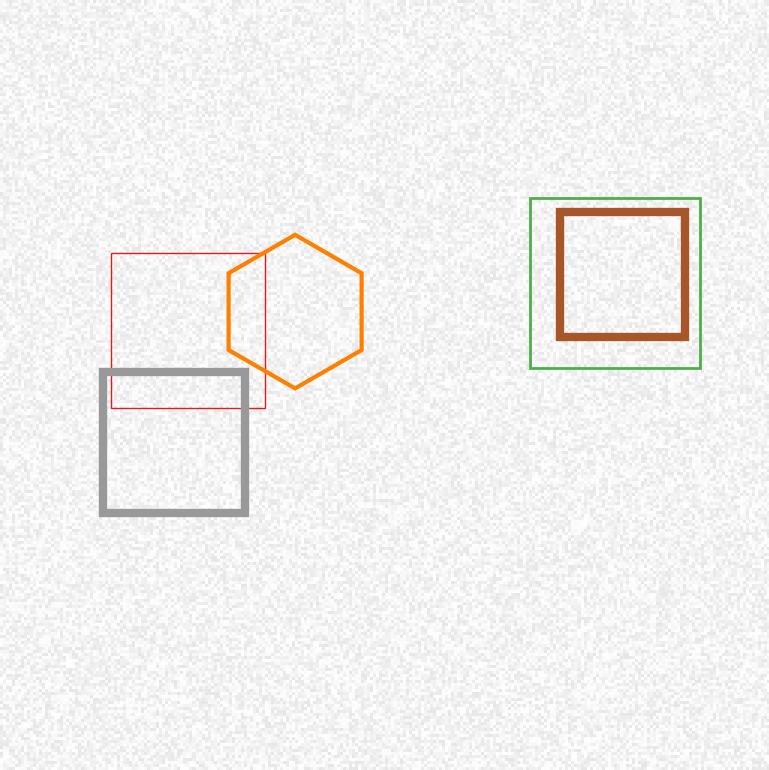[{"shape": "square", "thickness": 0.5, "radius": 0.5, "center": [0.244, 0.571]}, {"shape": "square", "thickness": 1, "radius": 0.55, "center": [0.798, 0.632]}, {"shape": "hexagon", "thickness": 1.5, "radius": 0.5, "center": [0.383, 0.595]}, {"shape": "square", "thickness": 3, "radius": 0.41, "center": [0.808, 0.644]}, {"shape": "square", "thickness": 3, "radius": 0.46, "center": [0.226, 0.425]}]